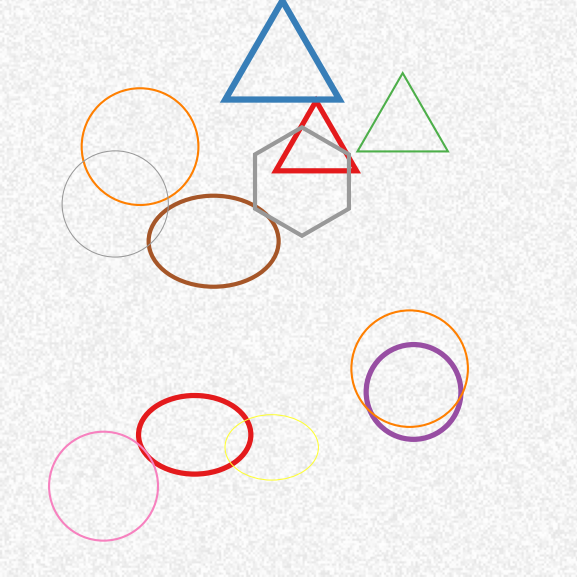[{"shape": "oval", "thickness": 2.5, "radius": 0.49, "center": [0.337, 0.246]}, {"shape": "triangle", "thickness": 2.5, "radius": 0.4, "center": [0.547, 0.744]}, {"shape": "triangle", "thickness": 3, "radius": 0.57, "center": [0.489, 0.884]}, {"shape": "triangle", "thickness": 1, "radius": 0.45, "center": [0.697, 0.782]}, {"shape": "circle", "thickness": 2.5, "radius": 0.41, "center": [0.716, 0.32]}, {"shape": "circle", "thickness": 1, "radius": 0.51, "center": [0.243, 0.745]}, {"shape": "circle", "thickness": 1, "radius": 0.5, "center": [0.709, 0.361]}, {"shape": "oval", "thickness": 0.5, "radius": 0.4, "center": [0.47, 0.224]}, {"shape": "oval", "thickness": 2, "radius": 0.56, "center": [0.37, 0.581]}, {"shape": "circle", "thickness": 1, "radius": 0.47, "center": [0.179, 0.157]}, {"shape": "hexagon", "thickness": 2, "radius": 0.47, "center": [0.523, 0.685]}, {"shape": "circle", "thickness": 0.5, "radius": 0.46, "center": [0.2, 0.646]}]